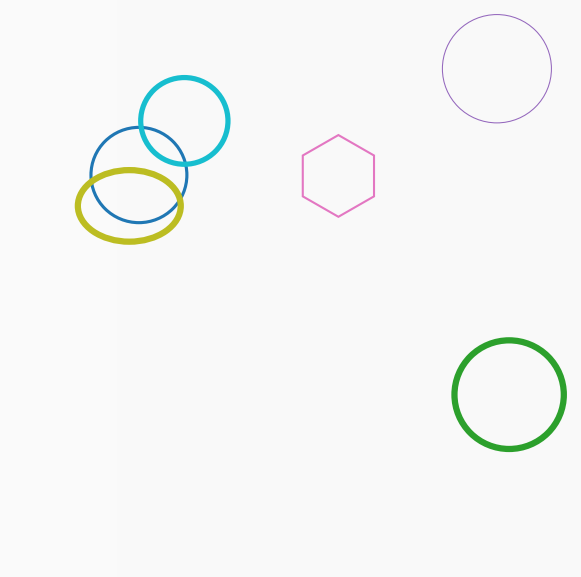[{"shape": "circle", "thickness": 1.5, "radius": 0.41, "center": [0.239, 0.696]}, {"shape": "circle", "thickness": 3, "radius": 0.47, "center": [0.876, 0.316]}, {"shape": "circle", "thickness": 0.5, "radius": 0.47, "center": [0.855, 0.88]}, {"shape": "hexagon", "thickness": 1, "radius": 0.35, "center": [0.582, 0.695]}, {"shape": "oval", "thickness": 3, "radius": 0.44, "center": [0.222, 0.643]}, {"shape": "circle", "thickness": 2.5, "radius": 0.38, "center": [0.317, 0.79]}]